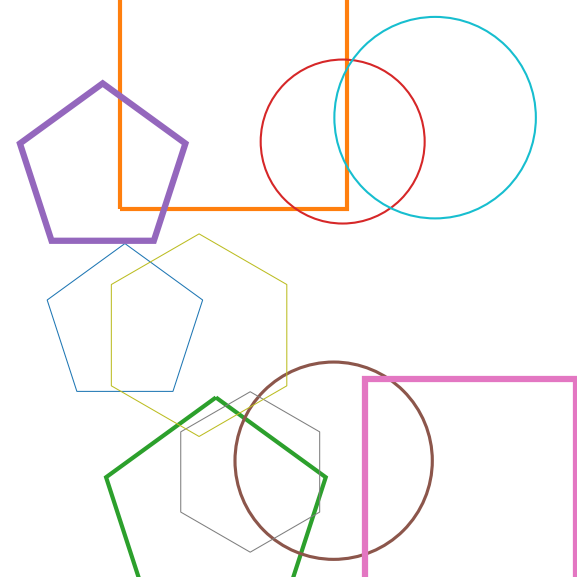[{"shape": "pentagon", "thickness": 0.5, "radius": 0.71, "center": [0.216, 0.436]}, {"shape": "square", "thickness": 2, "radius": 0.99, "center": [0.404, 0.835]}, {"shape": "pentagon", "thickness": 2, "radius": 1.0, "center": [0.374, 0.111]}, {"shape": "circle", "thickness": 1, "radius": 0.71, "center": [0.593, 0.754]}, {"shape": "pentagon", "thickness": 3, "radius": 0.75, "center": [0.178, 0.704]}, {"shape": "circle", "thickness": 1.5, "radius": 0.85, "center": [0.578, 0.201]}, {"shape": "square", "thickness": 3, "radius": 0.91, "center": [0.814, 0.16]}, {"shape": "hexagon", "thickness": 0.5, "radius": 0.69, "center": [0.433, 0.182]}, {"shape": "hexagon", "thickness": 0.5, "radius": 0.88, "center": [0.345, 0.419]}, {"shape": "circle", "thickness": 1, "radius": 0.87, "center": [0.753, 0.795]}]